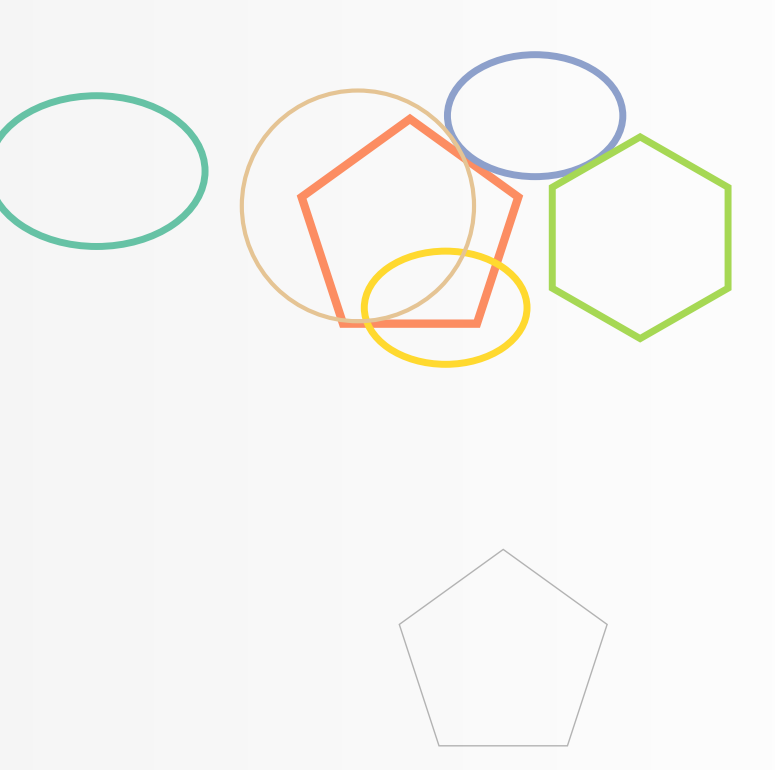[{"shape": "oval", "thickness": 2.5, "radius": 0.7, "center": [0.125, 0.778]}, {"shape": "pentagon", "thickness": 3, "radius": 0.73, "center": [0.529, 0.699]}, {"shape": "oval", "thickness": 2.5, "radius": 0.57, "center": [0.691, 0.85]}, {"shape": "hexagon", "thickness": 2.5, "radius": 0.65, "center": [0.826, 0.691]}, {"shape": "oval", "thickness": 2.5, "radius": 0.52, "center": [0.575, 0.6]}, {"shape": "circle", "thickness": 1.5, "radius": 0.75, "center": [0.462, 0.733]}, {"shape": "pentagon", "thickness": 0.5, "radius": 0.7, "center": [0.649, 0.145]}]